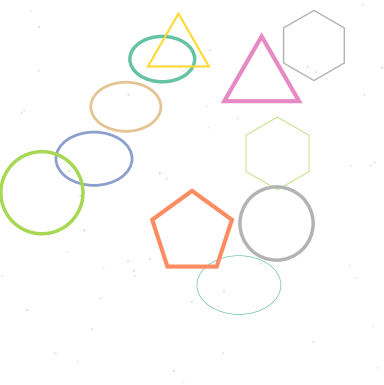[{"shape": "oval", "thickness": 0.5, "radius": 0.54, "center": [0.621, 0.26]}, {"shape": "oval", "thickness": 2.5, "radius": 0.42, "center": [0.421, 0.847]}, {"shape": "pentagon", "thickness": 3, "radius": 0.54, "center": [0.499, 0.396]}, {"shape": "oval", "thickness": 2, "radius": 0.49, "center": [0.244, 0.588]}, {"shape": "triangle", "thickness": 3, "radius": 0.56, "center": [0.68, 0.793]}, {"shape": "hexagon", "thickness": 0.5, "radius": 0.47, "center": [0.721, 0.602]}, {"shape": "circle", "thickness": 2.5, "radius": 0.53, "center": [0.109, 0.499]}, {"shape": "triangle", "thickness": 1.5, "radius": 0.46, "center": [0.463, 0.873]}, {"shape": "oval", "thickness": 2, "radius": 0.46, "center": [0.327, 0.723]}, {"shape": "hexagon", "thickness": 1, "radius": 0.46, "center": [0.815, 0.882]}, {"shape": "circle", "thickness": 2.5, "radius": 0.48, "center": [0.718, 0.419]}]